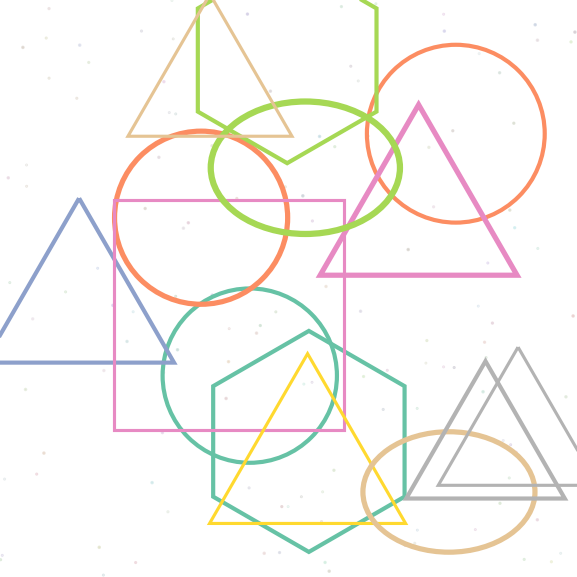[{"shape": "circle", "thickness": 2, "radius": 0.75, "center": [0.432, 0.349]}, {"shape": "hexagon", "thickness": 2, "radius": 0.96, "center": [0.535, 0.235]}, {"shape": "circle", "thickness": 2.5, "radius": 0.75, "center": [0.348, 0.622]}, {"shape": "circle", "thickness": 2, "radius": 0.77, "center": [0.789, 0.768]}, {"shape": "triangle", "thickness": 2, "radius": 0.95, "center": [0.137, 0.466]}, {"shape": "square", "thickness": 1.5, "radius": 0.99, "center": [0.396, 0.453]}, {"shape": "triangle", "thickness": 2.5, "radius": 0.98, "center": [0.725, 0.621]}, {"shape": "oval", "thickness": 3, "radius": 0.82, "center": [0.529, 0.709]}, {"shape": "hexagon", "thickness": 2, "radius": 0.89, "center": [0.497, 0.895]}, {"shape": "triangle", "thickness": 1.5, "radius": 0.98, "center": [0.533, 0.191]}, {"shape": "triangle", "thickness": 1.5, "radius": 0.82, "center": [0.364, 0.845]}, {"shape": "oval", "thickness": 2.5, "radius": 0.74, "center": [0.777, 0.147]}, {"shape": "triangle", "thickness": 1.5, "radius": 0.8, "center": [0.897, 0.239]}, {"shape": "triangle", "thickness": 2, "radius": 0.79, "center": [0.841, 0.215]}]